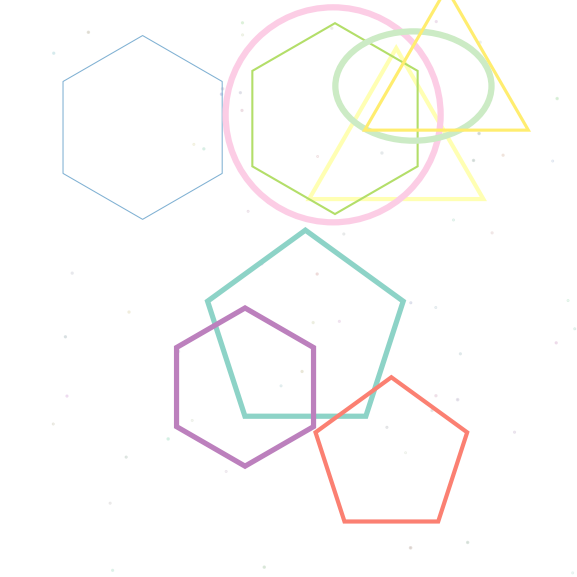[{"shape": "pentagon", "thickness": 2.5, "radius": 0.89, "center": [0.529, 0.422]}, {"shape": "triangle", "thickness": 2, "radius": 0.87, "center": [0.686, 0.742]}, {"shape": "pentagon", "thickness": 2, "radius": 0.69, "center": [0.678, 0.208]}, {"shape": "hexagon", "thickness": 0.5, "radius": 0.8, "center": [0.247, 0.778]}, {"shape": "hexagon", "thickness": 1, "radius": 0.83, "center": [0.58, 0.794]}, {"shape": "circle", "thickness": 3, "radius": 0.93, "center": [0.577, 0.8]}, {"shape": "hexagon", "thickness": 2.5, "radius": 0.68, "center": [0.424, 0.329]}, {"shape": "oval", "thickness": 3, "radius": 0.68, "center": [0.716, 0.85]}, {"shape": "triangle", "thickness": 1.5, "radius": 0.82, "center": [0.773, 0.856]}]